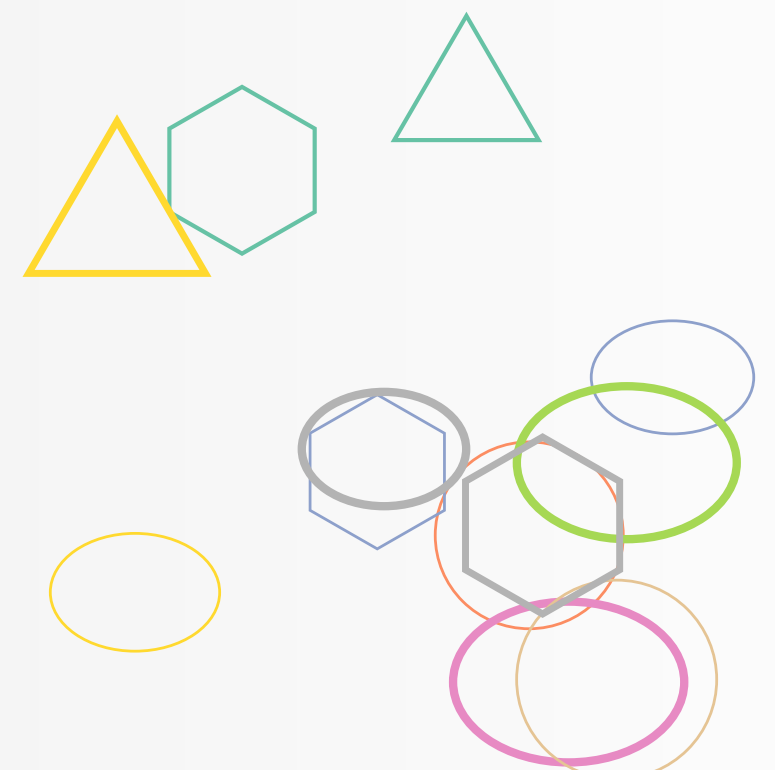[{"shape": "hexagon", "thickness": 1.5, "radius": 0.54, "center": [0.312, 0.779]}, {"shape": "triangle", "thickness": 1.5, "radius": 0.54, "center": [0.602, 0.872]}, {"shape": "circle", "thickness": 1, "radius": 0.61, "center": [0.683, 0.305]}, {"shape": "oval", "thickness": 1, "radius": 0.52, "center": [0.868, 0.51]}, {"shape": "hexagon", "thickness": 1, "radius": 0.5, "center": [0.487, 0.387]}, {"shape": "oval", "thickness": 3, "radius": 0.75, "center": [0.734, 0.114]}, {"shape": "oval", "thickness": 3, "radius": 0.71, "center": [0.809, 0.399]}, {"shape": "oval", "thickness": 1, "radius": 0.55, "center": [0.174, 0.231]}, {"shape": "triangle", "thickness": 2.5, "radius": 0.66, "center": [0.151, 0.711]}, {"shape": "circle", "thickness": 1, "radius": 0.65, "center": [0.796, 0.118]}, {"shape": "oval", "thickness": 3, "radius": 0.53, "center": [0.495, 0.417]}, {"shape": "hexagon", "thickness": 2.5, "radius": 0.57, "center": [0.7, 0.317]}]